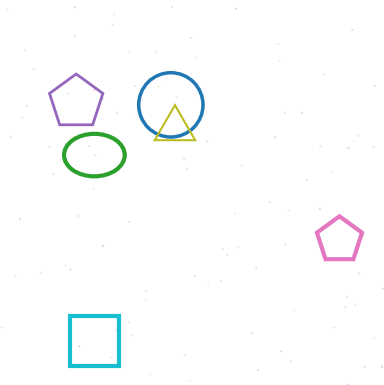[{"shape": "circle", "thickness": 2.5, "radius": 0.42, "center": [0.444, 0.728]}, {"shape": "oval", "thickness": 3, "radius": 0.39, "center": [0.245, 0.597]}, {"shape": "pentagon", "thickness": 2, "radius": 0.36, "center": [0.198, 0.735]}, {"shape": "pentagon", "thickness": 3, "radius": 0.31, "center": [0.882, 0.377]}, {"shape": "triangle", "thickness": 1.5, "radius": 0.3, "center": [0.454, 0.666]}, {"shape": "square", "thickness": 3, "radius": 0.32, "center": [0.245, 0.114]}]